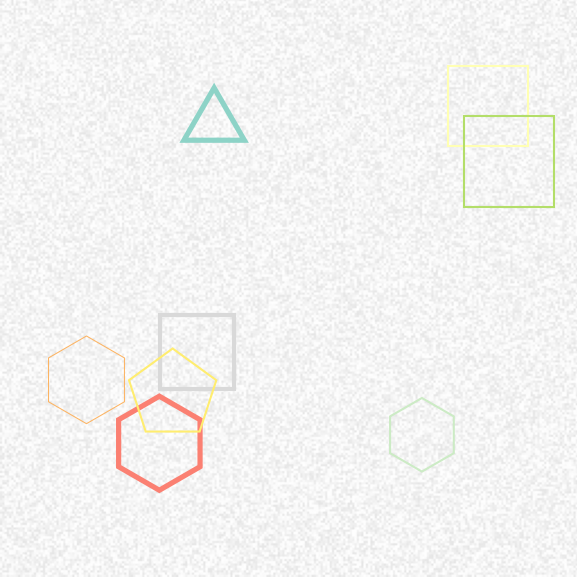[{"shape": "triangle", "thickness": 2.5, "radius": 0.3, "center": [0.371, 0.787]}, {"shape": "square", "thickness": 1, "radius": 0.35, "center": [0.846, 0.815]}, {"shape": "hexagon", "thickness": 2.5, "radius": 0.41, "center": [0.276, 0.232]}, {"shape": "hexagon", "thickness": 0.5, "radius": 0.38, "center": [0.15, 0.341]}, {"shape": "square", "thickness": 1, "radius": 0.39, "center": [0.881, 0.719]}, {"shape": "square", "thickness": 2, "radius": 0.32, "center": [0.34, 0.39]}, {"shape": "hexagon", "thickness": 1, "radius": 0.32, "center": [0.731, 0.246]}, {"shape": "pentagon", "thickness": 1, "radius": 0.4, "center": [0.299, 0.316]}]